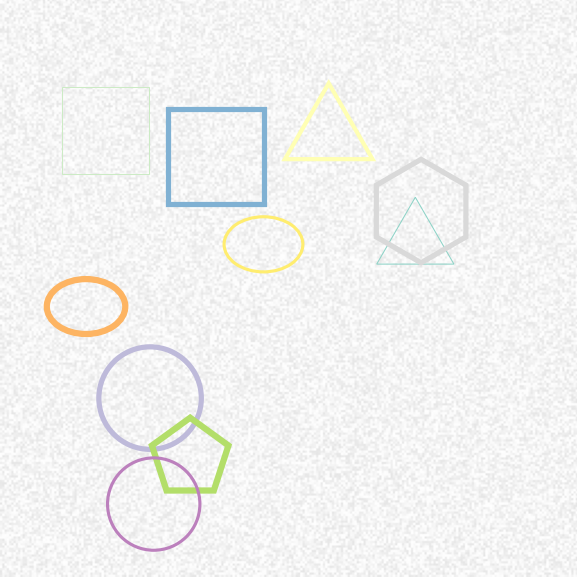[{"shape": "triangle", "thickness": 0.5, "radius": 0.39, "center": [0.719, 0.58]}, {"shape": "triangle", "thickness": 2, "radius": 0.44, "center": [0.569, 0.767]}, {"shape": "circle", "thickness": 2.5, "radius": 0.44, "center": [0.26, 0.31]}, {"shape": "square", "thickness": 2.5, "radius": 0.41, "center": [0.374, 0.728]}, {"shape": "oval", "thickness": 3, "radius": 0.34, "center": [0.149, 0.468]}, {"shape": "pentagon", "thickness": 3, "radius": 0.35, "center": [0.329, 0.206]}, {"shape": "hexagon", "thickness": 2.5, "radius": 0.45, "center": [0.729, 0.634]}, {"shape": "circle", "thickness": 1.5, "radius": 0.4, "center": [0.266, 0.126]}, {"shape": "square", "thickness": 0.5, "radius": 0.38, "center": [0.183, 0.773]}, {"shape": "oval", "thickness": 1.5, "radius": 0.34, "center": [0.456, 0.576]}]